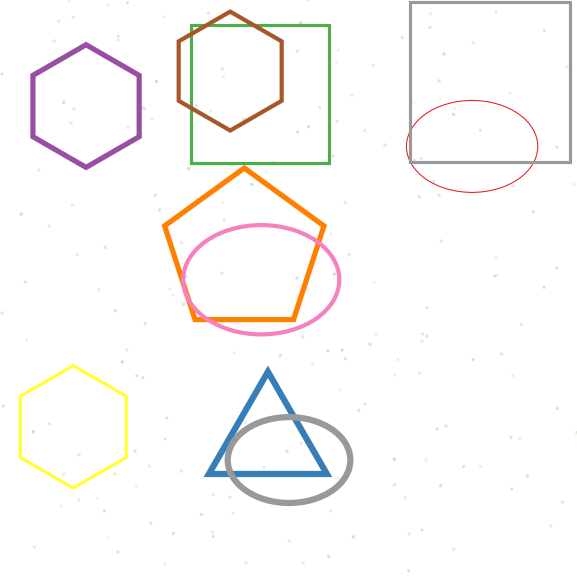[{"shape": "oval", "thickness": 0.5, "radius": 0.57, "center": [0.818, 0.746]}, {"shape": "triangle", "thickness": 3, "radius": 0.59, "center": [0.464, 0.237]}, {"shape": "square", "thickness": 1.5, "radius": 0.6, "center": [0.45, 0.836]}, {"shape": "hexagon", "thickness": 2.5, "radius": 0.53, "center": [0.149, 0.816]}, {"shape": "pentagon", "thickness": 2.5, "radius": 0.73, "center": [0.423, 0.563]}, {"shape": "hexagon", "thickness": 1.5, "radius": 0.53, "center": [0.127, 0.26]}, {"shape": "hexagon", "thickness": 2, "radius": 0.51, "center": [0.399, 0.876]}, {"shape": "oval", "thickness": 2, "radius": 0.68, "center": [0.452, 0.515]}, {"shape": "oval", "thickness": 3, "radius": 0.53, "center": [0.501, 0.203]}, {"shape": "square", "thickness": 1.5, "radius": 0.69, "center": [0.849, 0.858]}]